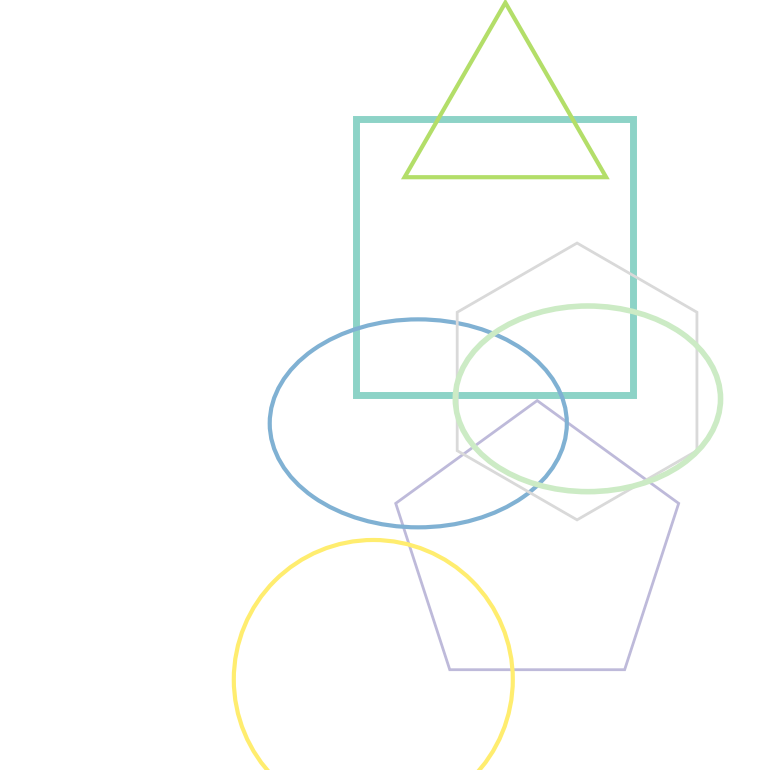[{"shape": "square", "thickness": 2.5, "radius": 0.9, "center": [0.642, 0.666]}, {"shape": "pentagon", "thickness": 1, "radius": 0.97, "center": [0.698, 0.287]}, {"shape": "oval", "thickness": 1.5, "radius": 0.96, "center": [0.543, 0.45]}, {"shape": "triangle", "thickness": 1.5, "radius": 0.76, "center": [0.656, 0.845]}, {"shape": "hexagon", "thickness": 1, "radius": 0.9, "center": [0.749, 0.505]}, {"shape": "oval", "thickness": 2, "radius": 0.86, "center": [0.764, 0.482]}, {"shape": "circle", "thickness": 1.5, "radius": 0.91, "center": [0.485, 0.118]}]